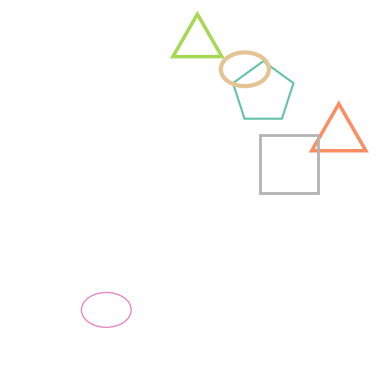[{"shape": "pentagon", "thickness": 1.5, "radius": 0.41, "center": [0.684, 0.758]}, {"shape": "triangle", "thickness": 2.5, "radius": 0.41, "center": [0.88, 0.649]}, {"shape": "oval", "thickness": 1, "radius": 0.32, "center": [0.276, 0.195]}, {"shape": "triangle", "thickness": 2.5, "radius": 0.37, "center": [0.513, 0.89]}, {"shape": "oval", "thickness": 3, "radius": 0.31, "center": [0.636, 0.82]}, {"shape": "square", "thickness": 2, "radius": 0.37, "center": [0.75, 0.573]}]